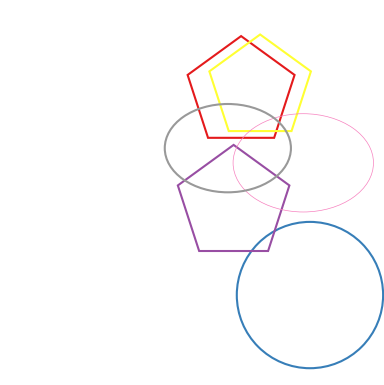[{"shape": "pentagon", "thickness": 1.5, "radius": 0.73, "center": [0.626, 0.76]}, {"shape": "circle", "thickness": 1.5, "radius": 0.95, "center": [0.805, 0.234]}, {"shape": "pentagon", "thickness": 1.5, "radius": 0.76, "center": [0.607, 0.471]}, {"shape": "pentagon", "thickness": 1.5, "radius": 0.69, "center": [0.676, 0.772]}, {"shape": "oval", "thickness": 0.5, "radius": 0.91, "center": [0.788, 0.577]}, {"shape": "oval", "thickness": 1.5, "radius": 0.82, "center": [0.592, 0.615]}]